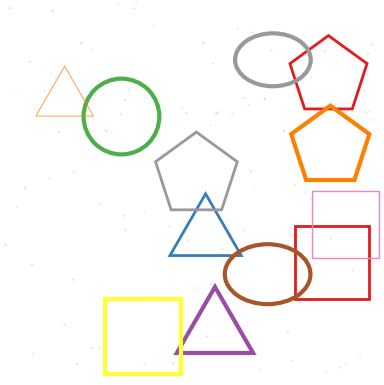[{"shape": "pentagon", "thickness": 2, "radius": 0.53, "center": [0.853, 0.802]}, {"shape": "square", "thickness": 2, "radius": 0.48, "center": [0.863, 0.319]}, {"shape": "triangle", "thickness": 2, "radius": 0.53, "center": [0.534, 0.39]}, {"shape": "circle", "thickness": 3, "radius": 0.49, "center": [0.315, 0.697]}, {"shape": "triangle", "thickness": 3, "radius": 0.57, "center": [0.558, 0.14]}, {"shape": "pentagon", "thickness": 3, "radius": 0.53, "center": [0.858, 0.619]}, {"shape": "triangle", "thickness": 0.5, "radius": 0.43, "center": [0.168, 0.742]}, {"shape": "square", "thickness": 3, "radius": 0.49, "center": [0.371, 0.127]}, {"shape": "oval", "thickness": 3, "radius": 0.56, "center": [0.695, 0.288]}, {"shape": "square", "thickness": 1, "radius": 0.43, "center": [0.898, 0.417]}, {"shape": "oval", "thickness": 3, "radius": 0.49, "center": [0.709, 0.845]}, {"shape": "pentagon", "thickness": 2, "radius": 0.56, "center": [0.51, 0.545]}]